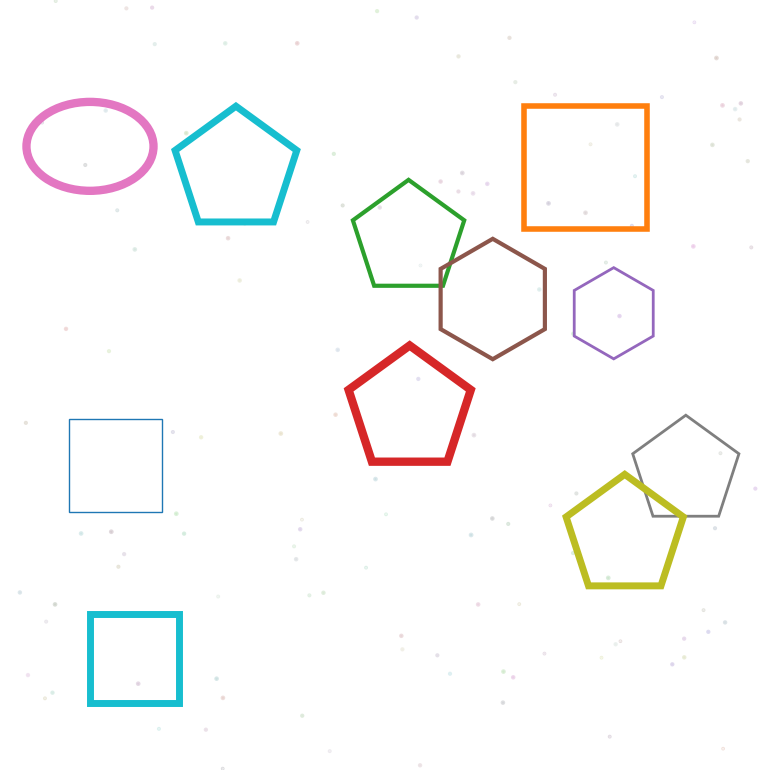[{"shape": "square", "thickness": 0.5, "radius": 0.3, "center": [0.15, 0.395]}, {"shape": "square", "thickness": 2, "radius": 0.4, "center": [0.761, 0.783]}, {"shape": "pentagon", "thickness": 1.5, "radius": 0.38, "center": [0.531, 0.69]}, {"shape": "pentagon", "thickness": 3, "radius": 0.42, "center": [0.532, 0.468]}, {"shape": "hexagon", "thickness": 1, "radius": 0.3, "center": [0.797, 0.593]}, {"shape": "hexagon", "thickness": 1.5, "radius": 0.39, "center": [0.64, 0.612]}, {"shape": "oval", "thickness": 3, "radius": 0.41, "center": [0.117, 0.81]}, {"shape": "pentagon", "thickness": 1, "radius": 0.36, "center": [0.891, 0.388]}, {"shape": "pentagon", "thickness": 2.5, "radius": 0.4, "center": [0.811, 0.304]}, {"shape": "square", "thickness": 2.5, "radius": 0.29, "center": [0.174, 0.145]}, {"shape": "pentagon", "thickness": 2.5, "radius": 0.42, "center": [0.306, 0.779]}]